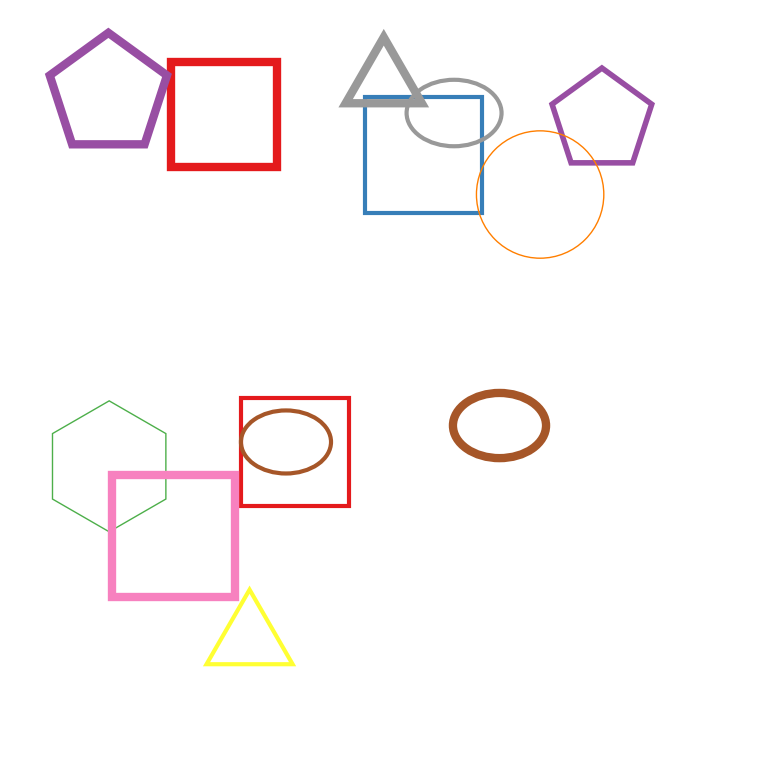[{"shape": "square", "thickness": 3, "radius": 0.34, "center": [0.291, 0.851]}, {"shape": "square", "thickness": 1.5, "radius": 0.35, "center": [0.383, 0.413]}, {"shape": "square", "thickness": 1.5, "radius": 0.38, "center": [0.55, 0.798]}, {"shape": "hexagon", "thickness": 0.5, "radius": 0.43, "center": [0.142, 0.394]}, {"shape": "pentagon", "thickness": 3, "radius": 0.4, "center": [0.141, 0.877]}, {"shape": "pentagon", "thickness": 2, "radius": 0.34, "center": [0.782, 0.844]}, {"shape": "circle", "thickness": 0.5, "radius": 0.41, "center": [0.701, 0.747]}, {"shape": "triangle", "thickness": 1.5, "radius": 0.32, "center": [0.324, 0.17]}, {"shape": "oval", "thickness": 3, "radius": 0.3, "center": [0.649, 0.447]}, {"shape": "oval", "thickness": 1.5, "radius": 0.29, "center": [0.371, 0.426]}, {"shape": "square", "thickness": 3, "radius": 0.4, "center": [0.225, 0.304]}, {"shape": "triangle", "thickness": 3, "radius": 0.29, "center": [0.498, 0.894]}, {"shape": "oval", "thickness": 1.5, "radius": 0.31, "center": [0.59, 0.853]}]